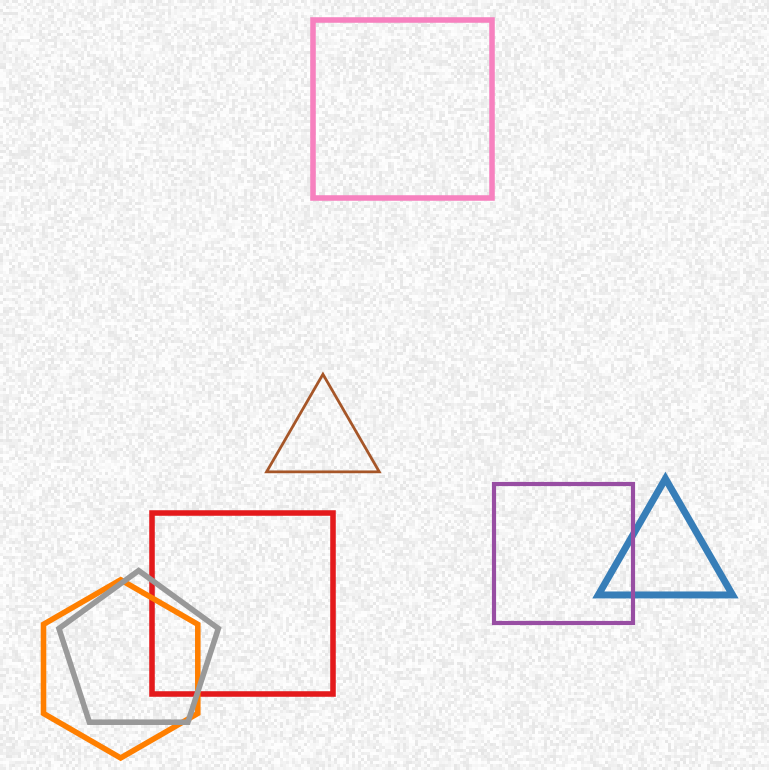[{"shape": "square", "thickness": 2, "radius": 0.59, "center": [0.315, 0.216]}, {"shape": "triangle", "thickness": 2.5, "radius": 0.5, "center": [0.864, 0.278]}, {"shape": "square", "thickness": 1.5, "radius": 0.45, "center": [0.732, 0.281]}, {"shape": "hexagon", "thickness": 2, "radius": 0.58, "center": [0.157, 0.131]}, {"shape": "triangle", "thickness": 1, "radius": 0.42, "center": [0.419, 0.429]}, {"shape": "square", "thickness": 2, "radius": 0.58, "center": [0.522, 0.858]}, {"shape": "pentagon", "thickness": 2, "radius": 0.54, "center": [0.18, 0.15]}]